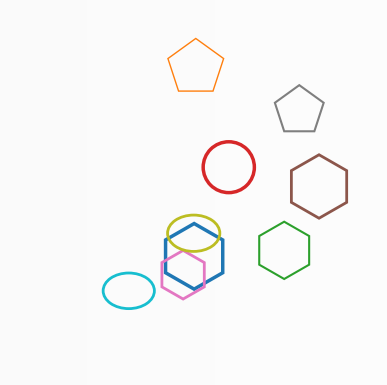[{"shape": "hexagon", "thickness": 2.5, "radius": 0.43, "center": [0.501, 0.334]}, {"shape": "pentagon", "thickness": 1, "radius": 0.38, "center": [0.505, 0.825]}, {"shape": "hexagon", "thickness": 1.5, "radius": 0.37, "center": [0.733, 0.35]}, {"shape": "circle", "thickness": 2.5, "radius": 0.33, "center": [0.59, 0.566]}, {"shape": "hexagon", "thickness": 2, "radius": 0.41, "center": [0.823, 0.516]}, {"shape": "hexagon", "thickness": 2, "radius": 0.32, "center": [0.473, 0.286]}, {"shape": "pentagon", "thickness": 1.5, "radius": 0.33, "center": [0.772, 0.713]}, {"shape": "oval", "thickness": 2, "radius": 0.34, "center": [0.5, 0.394]}, {"shape": "oval", "thickness": 2, "radius": 0.33, "center": [0.332, 0.245]}]